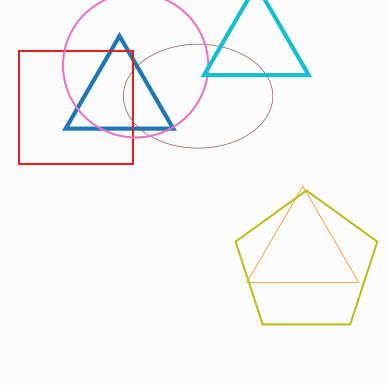[{"shape": "triangle", "thickness": 3, "radius": 0.8, "center": [0.308, 0.746]}, {"shape": "triangle", "thickness": 0.5, "radius": 0.83, "center": [0.781, 0.35]}, {"shape": "square", "thickness": 1.5, "radius": 0.73, "center": [0.196, 0.721]}, {"shape": "oval", "thickness": 0.5, "radius": 0.96, "center": [0.511, 0.75]}, {"shape": "circle", "thickness": 1.5, "radius": 0.94, "center": [0.35, 0.83]}, {"shape": "pentagon", "thickness": 1.5, "radius": 0.96, "center": [0.791, 0.313]}, {"shape": "triangle", "thickness": 3, "radius": 0.78, "center": [0.662, 0.883]}]